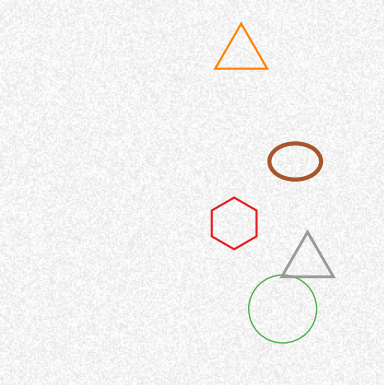[{"shape": "hexagon", "thickness": 1.5, "radius": 0.34, "center": [0.608, 0.42]}, {"shape": "circle", "thickness": 1, "radius": 0.44, "center": [0.734, 0.197]}, {"shape": "triangle", "thickness": 1.5, "radius": 0.39, "center": [0.627, 0.861]}, {"shape": "oval", "thickness": 3, "radius": 0.34, "center": [0.767, 0.58]}, {"shape": "triangle", "thickness": 2, "radius": 0.39, "center": [0.799, 0.32]}]